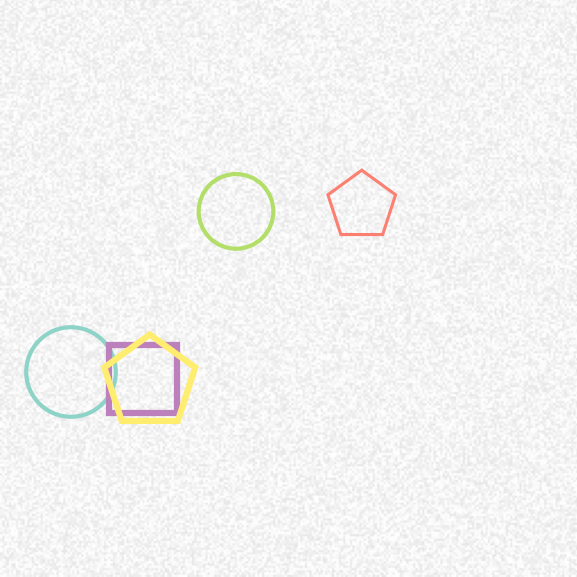[{"shape": "circle", "thickness": 2, "radius": 0.39, "center": [0.123, 0.355]}, {"shape": "pentagon", "thickness": 1.5, "radius": 0.31, "center": [0.626, 0.643]}, {"shape": "circle", "thickness": 2, "radius": 0.32, "center": [0.409, 0.633]}, {"shape": "square", "thickness": 3, "radius": 0.3, "center": [0.247, 0.343]}, {"shape": "pentagon", "thickness": 3, "radius": 0.41, "center": [0.259, 0.337]}]